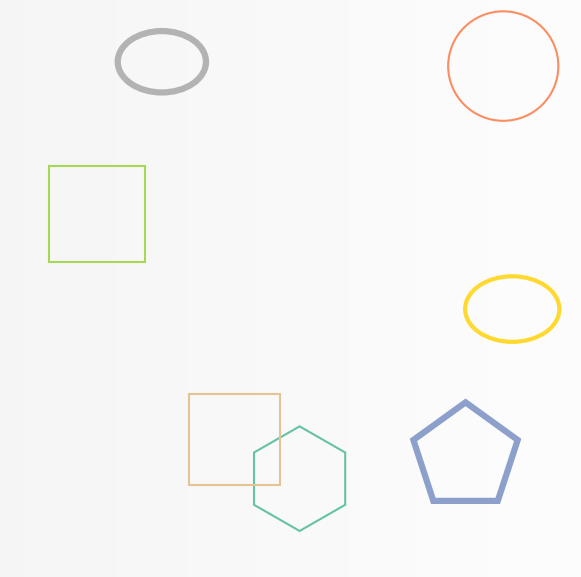[{"shape": "hexagon", "thickness": 1, "radius": 0.45, "center": [0.515, 0.17]}, {"shape": "circle", "thickness": 1, "radius": 0.47, "center": [0.866, 0.885]}, {"shape": "pentagon", "thickness": 3, "radius": 0.47, "center": [0.801, 0.208]}, {"shape": "square", "thickness": 1, "radius": 0.41, "center": [0.167, 0.629]}, {"shape": "oval", "thickness": 2, "radius": 0.41, "center": [0.881, 0.464]}, {"shape": "square", "thickness": 1, "radius": 0.39, "center": [0.404, 0.238]}, {"shape": "oval", "thickness": 3, "radius": 0.38, "center": [0.278, 0.892]}]